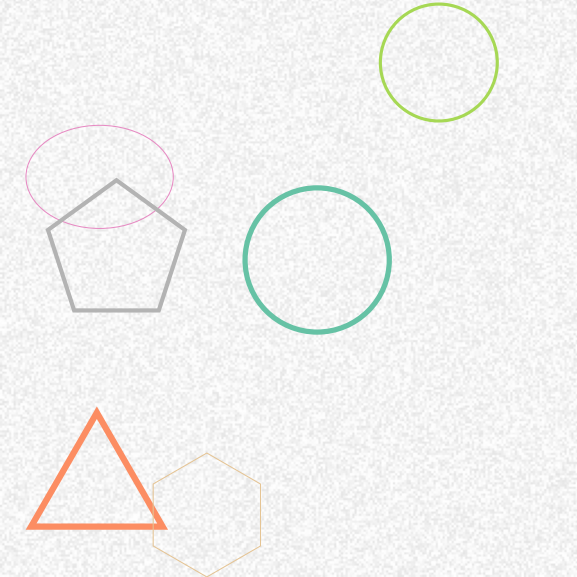[{"shape": "circle", "thickness": 2.5, "radius": 0.62, "center": [0.549, 0.549]}, {"shape": "triangle", "thickness": 3, "radius": 0.66, "center": [0.168, 0.153]}, {"shape": "oval", "thickness": 0.5, "radius": 0.64, "center": [0.173, 0.693]}, {"shape": "circle", "thickness": 1.5, "radius": 0.51, "center": [0.76, 0.891]}, {"shape": "hexagon", "thickness": 0.5, "radius": 0.54, "center": [0.358, 0.107]}, {"shape": "pentagon", "thickness": 2, "radius": 0.62, "center": [0.202, 0.562]}]